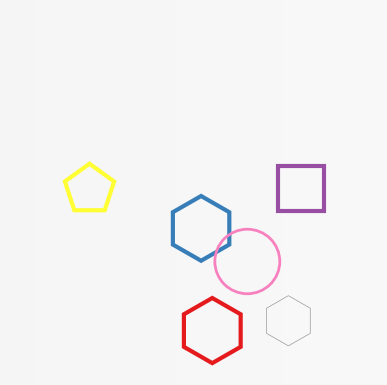[{"shape": "hexagon", "thickness": 3, "radius": 0.42, "center": [0.548, 0.141]}, {"shape": "hexagon", "thickness": 3, "radius": 0.42, "center": [0.519, 0.407]}, {"shape": "square", "thickness": 3, "radius": 0.3, "center": [0.776, 0.51]}, {"shape": "pentagon", "thickness": 3, "radius": 0.33, "center": [0.231, 0.508]}, {"shape": "circle", "thickness": 2, "radius": 0.42, "center": [0.638, 0.321]}, {"shape": "hexagon", "thickness": 0.5, "radius": 0.33, "center": [0.744, 0.167]}]